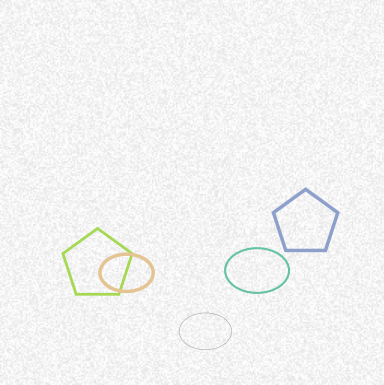[{"shape": "oval", "thickness": 1.5, "radius": 0.42, "center": [0.668, 0.297]}, {"shape": "pentagon", "thickness": 2.5, "radius": 0.44, "center": [0.794, 0.421]}, {"shape": "pentagon", "thickness": 2, "radius": 0.47, "center": [0.253, 0.312]}, {"shape": "oval", "thickness": 2.5, "radius": 0.35, "center": [0.329, 0.291]}, {"shape": "oval", "thickness": 0.5, "radius": 0.34, "center": [0.534, 0.139]}]